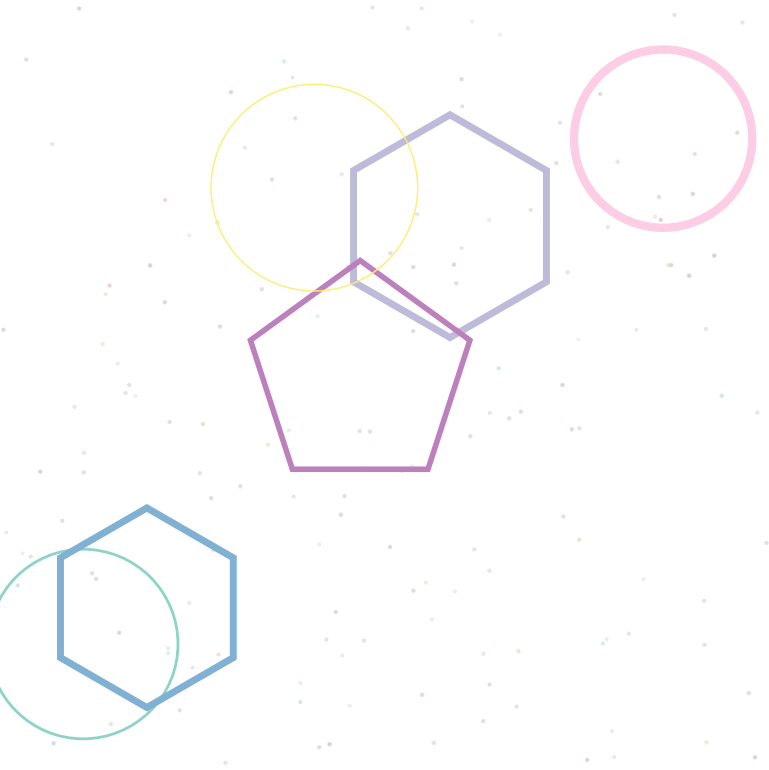[{"shape": "circle", "thickness": 1, "radius": 0.62, "center": [0.108, 0.164]}, {"shape": "hexagon", "thickness": 2.5, "radius": 0.72, "center": [0.584, 0.706]}, {"shape": "hexagon", "thickness": 2.5, "radius": 0.65, "center": [0.191, 0.211]}, {"shape": "circle", "thickness": 3, "radius": 0.58, "center": [0.861, 0.82]}, {"shape": "pentagon", "thickness": 2, "radius": 0.75, "center": [0.468, 0.512]}, {"shape": "circle", "thickness": 0.5, "radius": 0.67, "center": [0.408, 0.756]}]